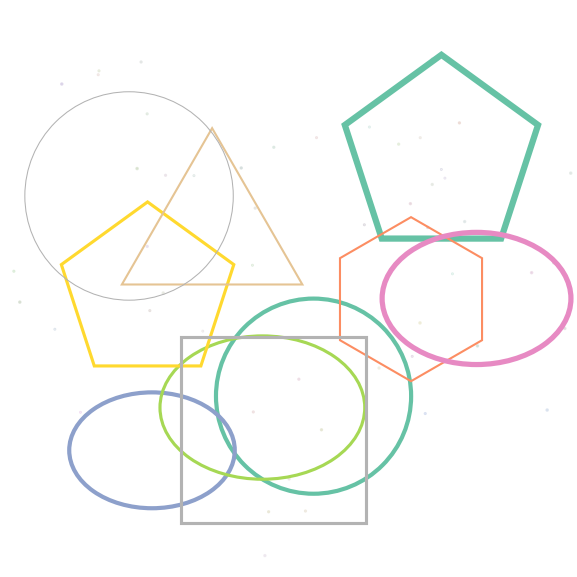[{"shape": "pentagon", "thickness": 3, "radius": 0.88, "center": [0.764, 0.728]}, {"shape": "circle", "thickness": 2, "radius": 0.84, "center": [0.543, 0.313]}, {"shape": "hexagon", "thickness": 1, "radius": 0.71, "center": [0.712, 0.481]}, {"shape": "oval", "thickness": 2, "radius": 0.72, "center": [0.263, 0.219]}, {"shape": "oval", "thickness": 2.5, "radius": 0.82, "center": [0.825, 0.482]}, {"shape": "oval", "thickness": 1.5, "radius": 0.89, "center": [0.454, 0.293]}, {"shape": "pentagon", "thickness": 1.5, "radius": 0.78, "center": [0.256, 0.492]}, {"shape": "triangle", "thickness": 1, "radius": 0.9, "center": [0.367, 0.597]}, {"shape": "circle", "thickness": 0.5, "radius": 0.9, "center": [0.223, 0.66]}, {"shape": "square", "thickness": 1.5, "radius": 0.8, "center": [0.474, 0.255]}]